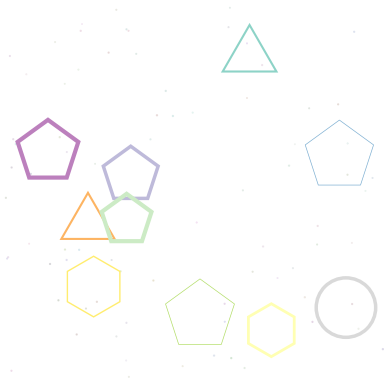[{"shape": "triangle", "thickness": 1.5, "radius": 0.4, "center": [0.648, 0.855]}, {"shape": "hexagon", "thickness": 2, "radius": 0.34, "center": [0.705, 0.142]}, {"shape": "pentagon", "thickness": 2.5, "radius": 0.37, "center": [0.34, 0.545]}, {"shape": "pentagon", "thickness": 0.5, "radius": 0.47, "center": [0.882, 0.595]}, {"shape": "triangle", "thickness": 1.5, "radius": 0.4, "center": [0.229, 0.419]}, {"shape": "pentagon", "thickness": 0.5, "radius": 0.47, "center": [0.519, 0.181]}, {"shape": "circle", "thickness": 2.5, "radius": 0.39, "center": [0.899, 0.201]}, {"shape": "pentagon", "thickness": 3, "radius": 0.41, "center": [0.125, 0.606]}, {"shape": "pentagon", "thickness": 3, "radius": 0.34, "center": [0.329, 0.429]}, {"shape": "hexagon", "thickness": 1, "radius": 0.39, "center": [0.243, 0.256]}]